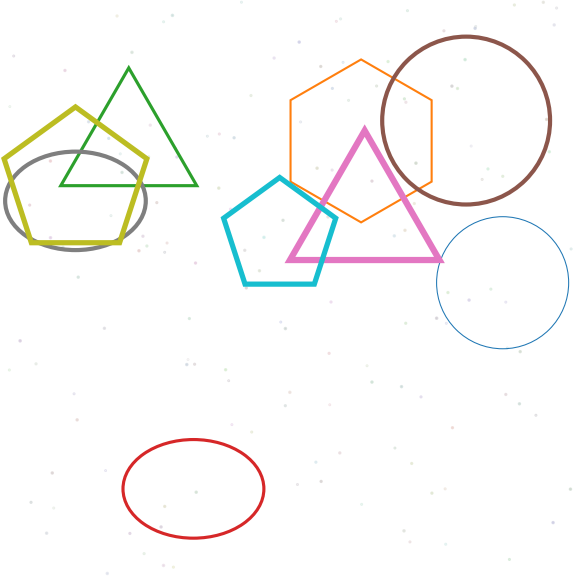[{"shape": "circle", "thickness": 0.5, "radius": 0.57, "center": [0.87, 0.51]}, {"shape": "hexagon", "thickness": 1, "radius": 0.71, "center": [0.625, 0.755]}, {"shape": "triangle", "thickness": 1.5, "radius": 0.68, "center": [0.223, 0.746]}, {"shape": "oval", "thickness": 1.5, "radius": 0.61, "center": [0.335, 0.153]}, {"shape": "circle", "thickness": 2, "radius": 0.73, "center": [0.807, 0.79]}, {"shape": "triangle", "thickness": 3, "radius": 0.75, "center": [0.631, 0.624]}, {"shape": "oval", "thickness": 2, "radius": 0.61, "center": [0.131, 0.651]}, {"shape": "pentagon", "thickness": 2.5, "radius": 0.65, "center": [0.131, 0.684]}, {"shape": "pentagon", "thickness": 2.5, "radius": 0.51, "center": [0.484, 0.59]}]